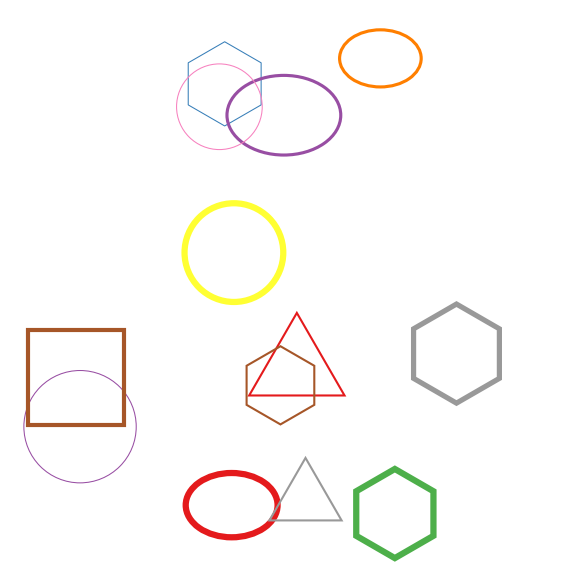[{"shape": "triangle", "thickness": 1, "radius": 0.48, "center": [0.514, 0.362]}, {"shape": "oval", "thickness": 3, "radius": 0.4, "center": [0.401, 0.124]}, {"shape": "hexagon", "thickness": 0.5, "radius": 0.36, "center": [0.389, 0.854]}, {"shape": "hexagon", "thickness": 3, "radius": 0.39, "center": [0.684, 0.11]}, {"shape": "oval", "thickness": 1.5, "radius": 0.49, "center": [0.492, 0.8]}, {"shape": "circle", "thickness": 0.5, "radius": 0.49, "center": [0.139, 0.26]}, {"shape": "oval", "thickness": 1.5, "radius": 0.35, "center": [0.659, 0.898]}, {"shape": "circle", "thickness": 3, "radius": 0.43, "center": [0.405, 0.562]}, {"shape": "square", "thickness": 2, "radius": 0.41, "center": [0.132, 0.346]}, {"shape": "hexagon", "thickness": 1, "radius": 0.34, "center": [0.486, 0.332]}, {"shape": "circle", "thickness": 0.5, "radius": 0.37, "center": [0.38, 0.814]}, {"shape": "hexagon", "thickness": 2.5, "radius": 0.43, "center": [0.79, 0.387]}, {"shape": "triangle", "thickness": 1, "radius": 0.36, "center": [0.529, 0.134]}]